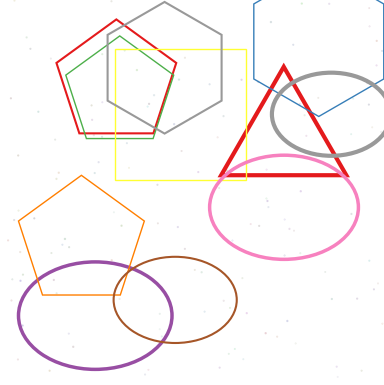[{"shape": "pentagon", "thickness": 1.5, "radius": 0.82, "center": [0.302, 0.786]}, {"shape": "triangle", "thickness": 3, "radius": 0.94, "center": [0.737, 0.639]}, {"shape": "hexagon", "thickness": 1, "radius": 0.97, "center": [0.828, 0.892]}, {"shape": "pentagon", "thickness": 1, "radius": 0.74, "center": [0.311, 0.759]}, {"shape": "oval", "thickness": 2.5, "radius": 1.0, "center": [0.247, 0.18]}, {"shape": "pentagon", "thickness": 1, "radius": 0.86, "center": [0.211, 0.373]}, {"shape": "square", "thickness": 1, "radius": 0.85, "center": [0.468, 0.702]}, {"shape": "oval", "thickness": 1.5, "radius": 0.8, "center": [0.455, 0.221]}, {"shape": "oval", "thickness": 2.5, "radius": 0.97, "center": [0.738, 0.462]}, {"shape": "hexagon", "thickness": 1.5, "radius": 0.85, "center": [0.428, 0.824]}, {"shape": "oval", "thickness": 3, "radius": 0.77, "center": [0.86, 0.703]}]